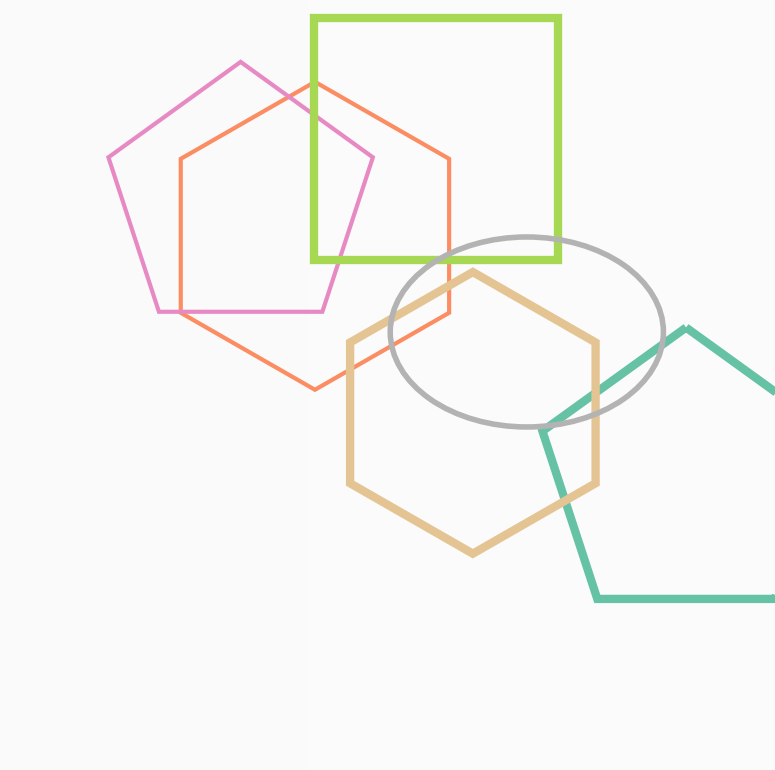[{"shape": "pentagon", "thickness": 3, "radius": 0.97, "center": [0.885, 0.38]}, {"shape": "hexagon", "thickness": 1.5, "radius": 1.0, "center": [0.406, 0.694]}, {"shape": "pentagon", "thickness": 1.5, "radius": 0.9, "center": [0.311, 0.74]}, {"shape": "square", "thickness": 3, "radius": 0.79, "center": [0.562, 0.82]}, {"shape": "hexagon", "thickness": 3, "radius": 0.91, "center": [0.61, 0.464]}, {"shape": "oval", "thickness": 2, "radius": 0.88, "center": [0.68, 0.569]}]